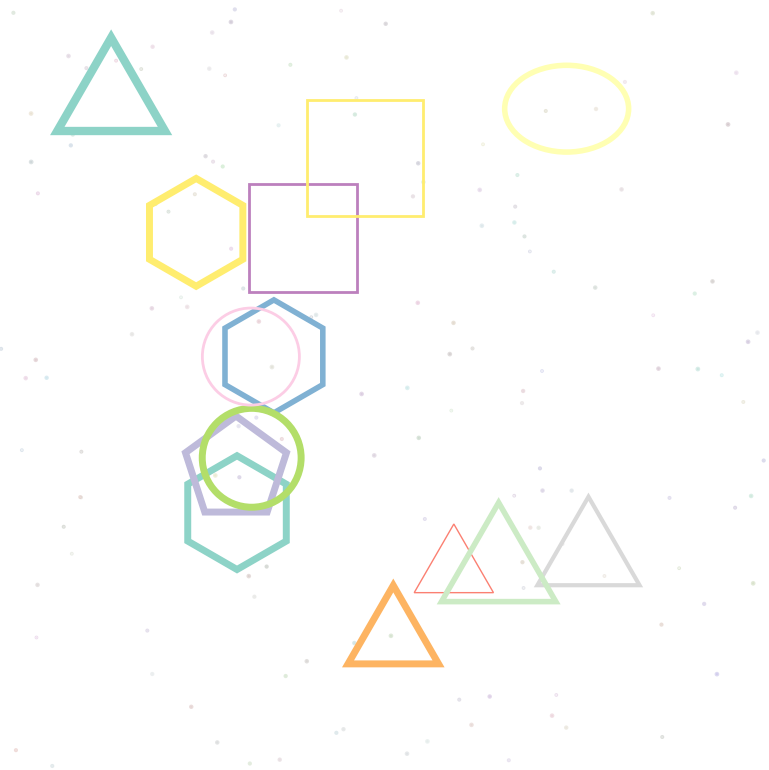[{"shape": "hexagon", "thickness": 2.5, "radius": 0.37, "center": [0.308, 0.334]}, {"shape": "triangle", "thickness": 3, "radius": 0.4, "center": [0.144, 0.87]}, {"shape": "oval", "thickness": 2, "radius": 0.4, "center": [0.736, 0.859]}, {"shape": "pentagon", "thickness": 2.5, "radius": 0.34, "center": [0.306, 0.391]}, {"shape": "triangle", "thickness": 0.5, "radius": 0.3, "center": [0.589, 0.26]}, {"shape": "hexagon", "thickness": 2, "radius": 0.37, "center": [0.356, 0.537]}, {"shape": "triangle", "thickness": 2.5, "radius": 0.34, "center": [0.511, 0.172]}, {"shape": "circle", "thickness": 2.5, "radius": 0.32, "center": [0.327, 0.405]}, {"shape": "circle", "thickness": 1, "radius": 0.32, "center": [0.326, 0.537]}, {"shape": "triangle", "thickness": 1.5, "radius": 0.38, "center": [0.764, 0.278]}, {"shape": "square", "thickness": 1, "radius": 0.35, "center": [0.393, 0.691]}, {"shape": "triangle", "thickness": 2, "radius": 0.43, "center": [0.648, 0.262]}, {"shape": "hexagon", "thickness": 2.5, "radius": 0.35, "center": [0.255, 0.698]}, {"shape": "square", "thickness": 1, "radius": 0.38, "center": [0.474, 0.795]}]